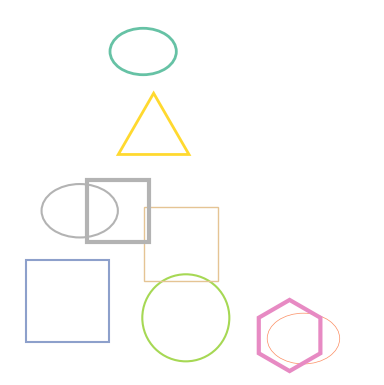[{"shape": "oval", "thickness": 2, "radius": 0.43, "center": [0.372, 0.866]}, {"shape": "oval", "thickness": 0.5, "radius": 0.47, "center": [0.788, 0.121]}, {"shape": "square", "thickness": 1.5, "radius": 0.53, "center": [0.176, 0.217]}, {"shape": "hexagon", "thickness": 3, "radius": 0.46, "center": [0.752, 0.129]}, {"shape": "circle", "thickness": 1.5, "radius": 0.57, "center": [0.483, 0.174]}, {"shape": "triangle", "thickness": 2, "radius": 0.53, "center": [0.399, 0.652]}, {"shape": "square", "thickness": 1, "radius": 0.48, "center": [0.47, 0.367]}, {"shape": "square", "thickness": 3, "radius": 0.41, "center": [0.307, 0.452]}, {"shape": "oval", "thickness": 1.5, "radius": 0.5, "center": [0.207, 0.453]}]